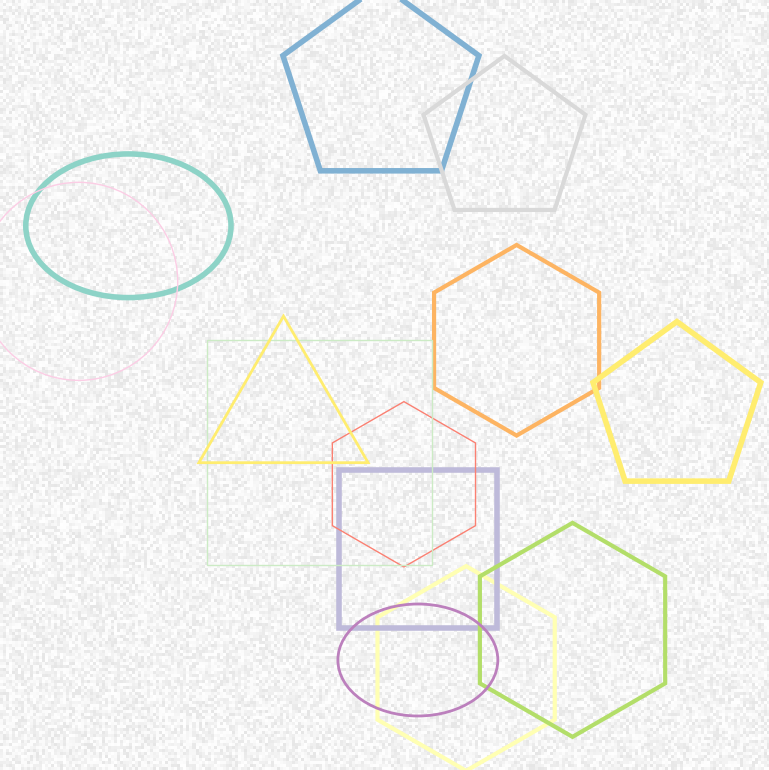[{"shape": "oval", "thickness": 2, "radius": 0.67, "center": [0.167, 0.707]}, {"shape": "hexagon", "thickness": 1.5, "radius": 0.66, "center": [0.605, 0.132]}, {"shape": "square", "thickness": 2, "radius": 0.51, "center": [0.543, 0.287]}, {"shape": "hexagon", "thickness": 0.5, "radius": 0.54, "center": [0.525, 0.371]}, {"shape": "pentagon", "thickness": 2, "radius": 0.67, "center": [0.495, 0.886]}, {"shape": "hexagon", "thickness": 1.5, "radius": 0.62, "center": [0.671, 0.558]}, {"shape": "hexagon", "thickness": 1.5, "radius": 0.69, "center": [0.744, 0.182]}, {"shape": "circle", "thickness": 0.5, "radius": 0.64, "center": [0.102, 0.635]}, {"shape": "pentagon", "thickness": 1.5, "radius": 0.55, "center": [0.655, 0.817]}, {"shape": "oval", "thickness": 1, "radius": 0.52, "center": [0.543, 0.143]}, {"shape": "square", "thickness": 0.5, "radius": 0.73, "center": [0.415, 0.412]}, {"shape": "triangle", "thickness": 1, "radius": 0.63, "center": [0.368, 0.463]}, {"shape": "pentagon", "thickness": 2, "radius": 0.57, "center": [0.879, 0.468]}]